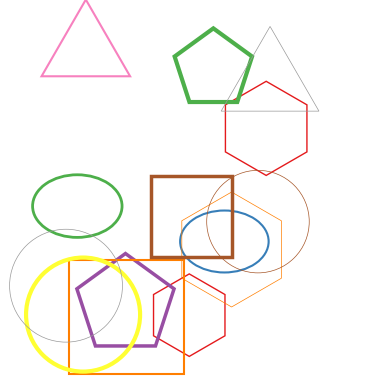[{"shape": "hexagon", "thickness": 1, "radius": 0.54, "center": [0.492, 0.181]}, {"shape": "hexagon", "thickness": 1, "radius": 0.61, "center": [0.691, 0.667]}, {"shape": "oval", "thickness": 1.5, "radius": 0.57, "center": [0.583, 0.373]}, {"shape": "pentagon", "thickness": 3, "radius": 0.53, "center": [0.554, 0.821]}, {"shape": "oval", "thickness": 2, "radius": 0.58, "center": [0.201, 0.465]}, {"shape": "pentagon", "thickness": 2.5, "radius": 0.66, "center": [0.326, 0.209]}, {"shape": "square", "thickness": 1.5, "radius": 0.74, "center": [0.329, 0.177]}, {"shape": "hexagon", "thickness": 0.5, "radius": 0.75, "center": [0.602, 0.352]}, {"shape": "circle", "thickness": 3, "radius": 0.74, "center": [0.216, 0.183]}, {"shape": "circle", "thickness": 0.5, "radius": 0.67, "center": [0.67, 0.424]}, {"shape": "square", "thickness": 2.5, "radius": 0.52, "center": [0.498, 0.438]}, {"shape": "triangle", "thickness": 1.5, "radius": 0.66, "center": [0.223, 0.868]}, {"shape": "triangle", "thickness": 0.5, "radius": 0.73, "center": [0.701, 0.785]}, {"shape": "circle", "thickness": 0.5, "radius": 0.73, "center": [0.171, 0.258]}]